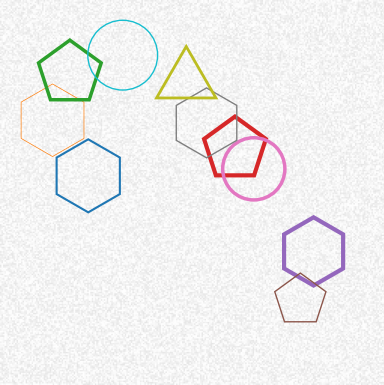[{"shape": "hexagon", "thickness": 1.5, "radius": 0.47, "center": [0.229, 0.543]}, {"shape": "hexagon", "thickness": 0.5, "radius": 0.47, "center": [0.136, 0.688]}, {"shape": "pentagon", "thickness": 2.5, "radius": 0.43, "center": [0.181, 0.81]}, {"shape": "pentagon", "thickness": 3, "radius": 0.42, "center": [0.61, 0.613]}, {"shape": "hexagon", "thickness": 3, "radius": 0.44, "center": [0.815, 0.347]}, {"shape": "pentagon", "thickness": 1, "radius": 0.35, "center": [0.78, 0.221]}, {"shape": "circle", "thickness": 2.5, "radius": 0.4, "center": [0.659, 0.561]}, {"shape": "hexagon", "thickness": 1, "radius": 0.45, "center": [0.536, 0.681]}, {"shape": "triangle", "thickness": 2, "radius": 0.45, "center": [0.484, 0.79]}, {"shape": "circle", "thickness": 1, "radius": 0.45, "center": [0.319, 0.857]}]